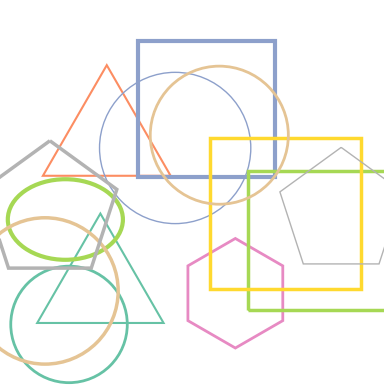[{"shape": "circle", "thickness": 2, "radius": 0.76, "center": [0.179, 0.157]}, {"shape": "triangle", "thickness": 1.5, "radius": 0.95, "center": [0.261, 0.256]}, {"shape": "triangle", "thickness": 1.5, "radius": 0.96, "center": [0.277, 0.639]}, {"shape": "square", "thickness": 3, "radius": 0.89, "center": [0.537, 0.716]}, {"shape": "circle", "thickness": 1, "radius": 0.98, "center": [0.455, 0.616]}, {"shape": "hexagon", "thickness": 2, "radius": 0.71, "center": [0.611, 0.238]}, {"shape": "square", "thickness": 2.5, "radius": 0.9, "center": [0.824, 0.376]}, {"shape": "oval", "thickness": 3, "radius": 0.75, "center": [0.17, 0.43]}, {"shape": "square", "thickness": 2.5, "radius": 0.98, "center": [0.741, 0.445]}, {"shape": "circle", "thickness": 2.5, "radius": 0.95, "center": [0.117, 0.244]}, {"shape": "circle", "thickness": 2, "radius": 0.9, "center": [0.57, 0.649]}, {"shape": "pentagon", "thickness": 1, "radius": 0.84, "center": [0.886, 0.45]}, {"shape": "pentagon", "thickness": 2.5, "radius": 0.91, "center": [0.13, 0.452]}]